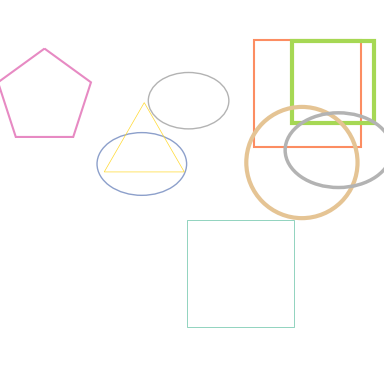[{"shape": "square", "thickness": 0.5, "radius": 0.69, "center": [0.626, 0.29]}, {"shape": "square", "thickness": 1.5, "radius": 0.7, "center": [0.799, 0.757]}, {"shape": "oval", "thickness": 1, "radius": 0.58, "center": [0.368, 0.574]}, {"shape": "pentagon", "thickness": 1.5, "radius": 0.63, "center": [0.116, 0.747]}, {"shape": "square", "thickness": 3, "radius": 0.54, "center": [0.864, 0.787]}, {"shape": "triangle", "thickness": 0.5, "radius": 0.6, "center": [0.375, 0.613]}, {"shape": "circle", "thickness": 3, "radius": 0.72, "center": [0.784, 0.578]}, {"shape": "oval", "thickness": 2.5, "radius": 0.69, "center": [0.879, 0.61]}, {"shape": "oval", "thickness": 1, "radius": 0.52, "center": [0.49, 0.738]}]